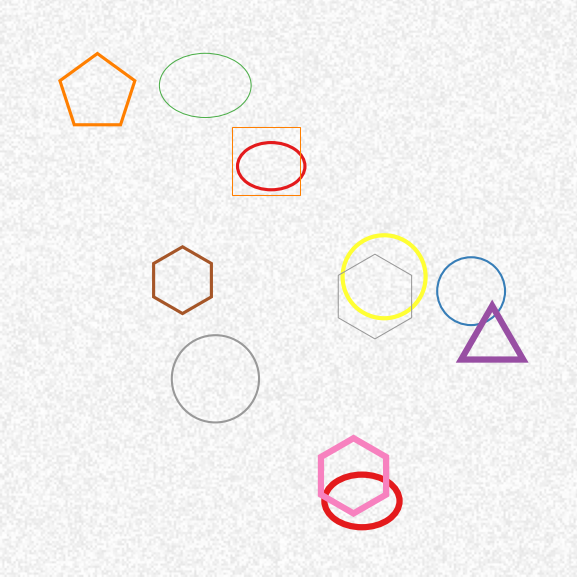[{"shape": "oval", "thickness": 3, "radius": 0.33, "center": [0.627, 0.132]}, {"shape": "oval", "thickness": 1.5, "radius": 0.29, "center": [0.47, 0.711]}, {"shape": "circle", "thickness": 1, "radius": 0.29, "center": [0.816, 0.495]}, {"shape": "oval", "thickness": 0.5, "radius": 0.4, "center": [0.355, 0.851]}, {"shape": "triangle", "thickness": 3, "radius": 0.31, "center": [0.852, 0.408]}, {"shape": "pentagon", "thickness": 1.5, "radius": 0.34, "center": [0.169, 0.838]}, {"shape": "square", "thickness": 0.5, "radius": 0.3, "center": [0.461, 0.72]}, {"shape": "circle", "thickness": 2, "radius": 0.36, "center": [0.665, 0.52]}, {"shape": "hexagon", "thickness": 1.5, "radius": 0.29, "center": [0.316, 0.514]}, {"shape": "hexagon", "thickness": 3, "radius": 0.33, "center": [0.612, 0.175]}, {"shape": "circle", "thickness": 1, "radius": 0.38, "center": [0.373, 0.343]}, {"shape": "hexagon", "thickness": 0.5, "radius": 0.37, "center": [0.649, 0.486]}]